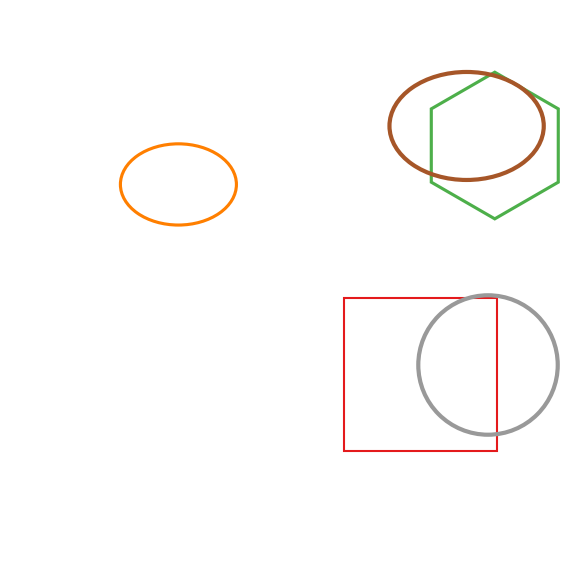[{"shape": "square", "thickness": 1, "radius": 0.66, "center": [0.728, 0.351]}, {"shape": "hexagon", "thickness": 1.5, "radius": 0.63, "center": [0.857, 0.747]}, {"shape": "oval", "thickness": 1.5, "radius": 0.5, "center": [0.309, 0.68]}, {"shape": "oval", "thickness": 2, "radius": 0.67, "center": [0.808, 0.781]}, {"shape": "circle", "thickness": 2, "radius": 0.6, "center": [0.845, 0.367]}]